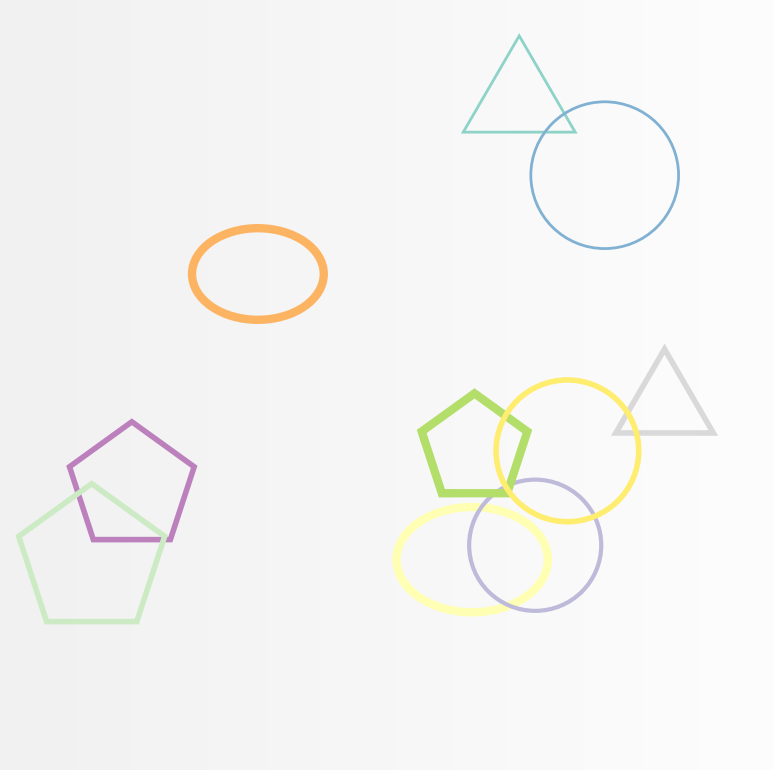[{"shape": "triangle", "thickness": 1, "radius": 0.42, "center": [0.67, 0.87]}, {"shape": "oval", "thickness": 3, "radius": 0.49, "center": [0.609, 0.273]}, {"shape": "circle", "thickness": 1.5, "radius": 0.43, "center": [0.691, 0.292]}, {"shape": "circle", "thickness": 1, "radius": 0.48, "center": [0.78, 0.772]}, {"shape": "oval", "thickness": 3, "radius": 0.42, "center": [0.333, 0.644]}, {"shape": "pentagon", "thickness": 3, "radius": 0.36, "center": [0.612, 0.417]}, {"shape": "triangle", "thickness": 2, "radius": 0.36, "center": [0.857, 0.474]}, {"shape": "pentagon", "thickness": 2, "radius": 0.42, "center": [0.17, 0.368]}, {"shape": "pentagon", "thickness": 2, "radius": 0.49, "center": [0.118, 0.273]}, {"shape": "circle", "thickness": 2, "radius": 0.46, "center": [0.732, 0.414]}]